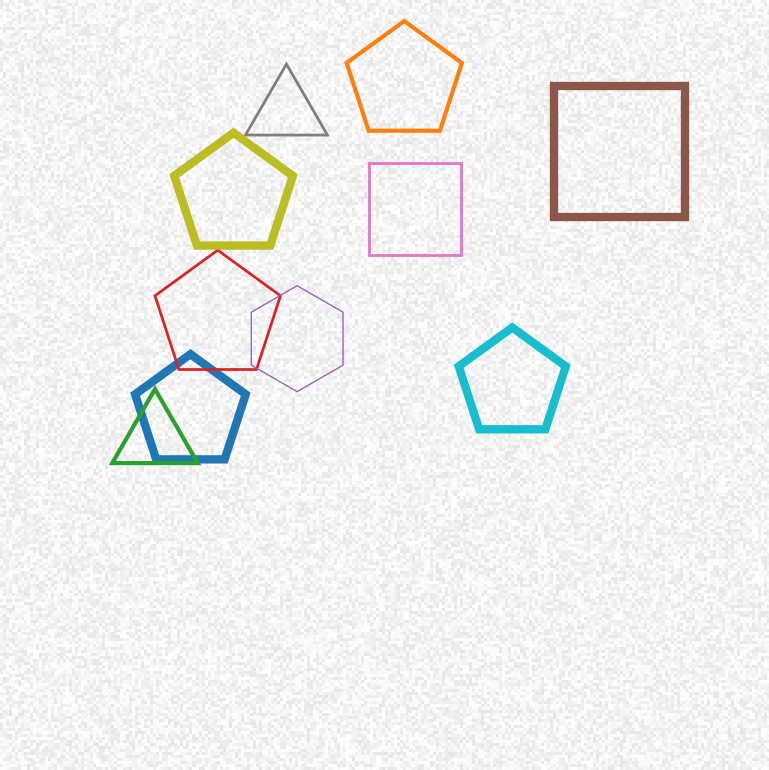[{"shape": "pentagon", "thickness": 3, "radius": 0.38, "center": [0.247, 0.465]}, {"shape": "pentagon", "thickness": 1.5, "radius": 0.39, "center": [0.525, 0.894]}, {"shape": "triangle", "thickness": 1.5, "radius": 0.32, "center": [0.201, 0.431]}, {"shape": "pentagon", "thickness": 1, "radius": 0.43, "center": [0.283, 0.589]}, {"shape": "hexagon", "thickness": 0.5, "radius": 0.34, "center": [0.386, 0.56]}, {"shape": "square", "thickness": 3, "radius": 0.43, "center": [0.805, 0.803]}, {"shape": "square", "thickness": 1, "radius": 0.3, "center": [0.539, 0.728]}, {"shape": "triangle", "thickness": 1, "radius": 0.31, "center": [0.372, 0.855]}, {"shape": "pentagon", "thickness": 3, "radius": 0.4, "center": [0.303, 0.747]}, {"shape": "pentagon", "thickness": 3, "radius": 0.37, "center": [0.665, 0.502]}]